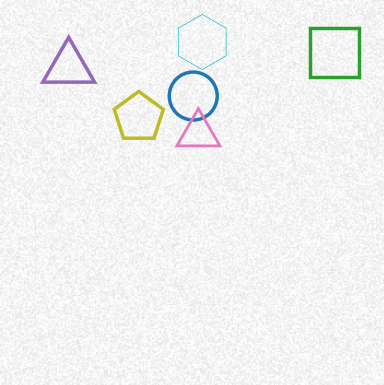[{"shape": "circle", "thickness": 2.5, "radius": 0.31, "center": [0.502, 0.751]}, {"shape": "square", "thickness": 2.5, "radius": 0.32, "center": [0.87, 0.864]}, {"shape": "triangle", "thickness": 2.5, "radius": 0.39, "center": [0.178, 0.825]}, {"shape": "triangle", "thickness": 2, "radius": 0.32, "center": [0.515, 0.653]}, {"shape": "pentagon", "thickness": 2.5, "radius": 0.34, "center": [0.36, 0.695]}, {"shape": "hexagon", "thickness": 0.5, "radius": 0.36, "center": [0.525, 0.891]}]